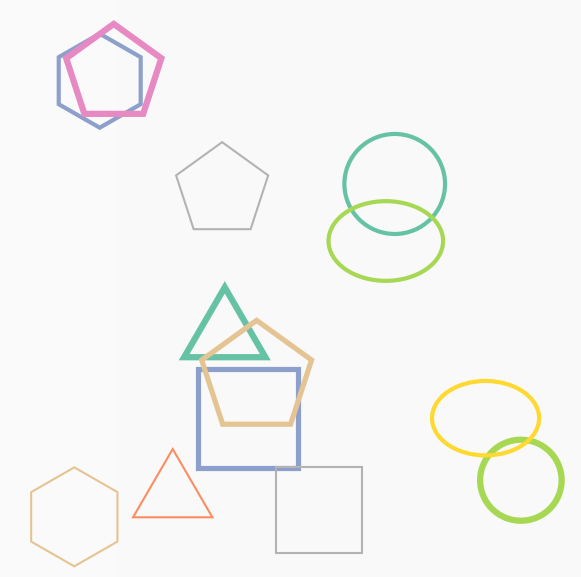[{"shape": "circle", "thickness": 2, "radius": 0.43, "center": [0.679, 0.681]}, {"shape": "triangle", "thickness": 3, "radius": 0.4, "center": [0.387, 0.421]}, {"shape": "triangle", "thickness": 1, "radius": 0.39, "center": [0.297, 0.143]}, {"shape": "hexagon", "thickness": 2, "radius": 0.41, "center": [0.172, 0.859]}, {"shape": "square", "thickness": 2.5, "radius": 0.43, "center": [0.427, 0.275]}, {"shape": "pentagon", "thickness": 3, "radius": 0.43, "center": [0.196, 0.872]}, {"shape": "oval", "thickness": 2, "radius": 0.49, "center": [0.664, 0.582]}, {"shape": "circle", "thickness": 3, "radius": 0.35, "center": [0.896, 0.168]}, {"shape": "oval", "thickness": 2, "radius": 0.46, "center": [0.835, 0.275]}, {"shape": "hexagon", "thickness": 1, "radius": 0.43, "center": [0.128, 0.104]}, {"shape": "pentagon", "thickness": 2.5, "radius": 0.5, "center": [0.441, 0.345]}, {"shape": "square", "thickness": 1, "radius": 0.37, "center": [0.549, 0.116]}, {"shape": "pentagon", "thickness": 1, "radius": 0.42, "center": [0.382, 0.67]}]